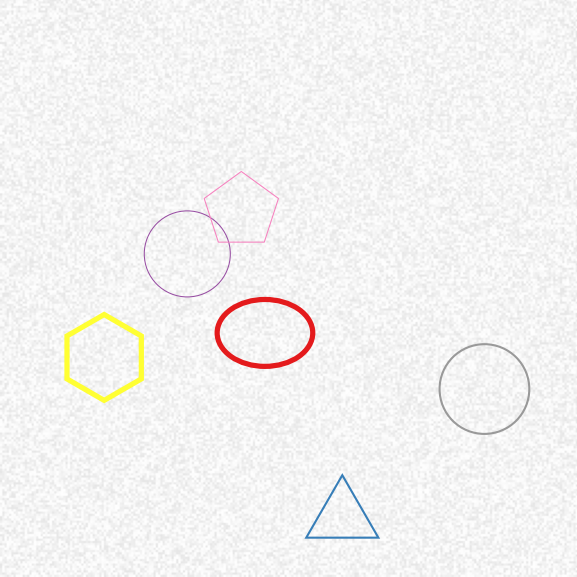[{"shape": "oval", "thickness": 2.5, "radius": 0.41, "center": [0.459, 0.423]}, {"shape": "triangle", "thickness": 1, "radius": 0.36, "center": [0.593, 0.104]}, {"shape": "circle", "thickness": 0.5, "radius": 0.37, "center": [0.324, 0.559]}, {"shape": "hexagon", "thickness": 2.5, "radius": 0.37, "center": [0.18, 0.38]}, {"shape": "pentagon", "thickness": 0.5, "radius": 0.34, "center": [0.418, 0.635]}, {"shape": "circle", "thickness": 1, "radius": 0.39, "center": [0.839, 0.325]}]